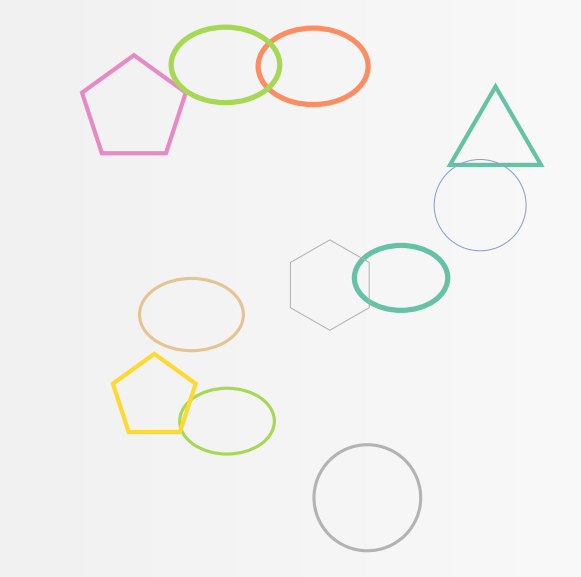[{"shape": "oval", "thickness": 2.5, "radius": 0.4, "center": [0.69, 0.518]}, {"shape": "triangle", "thickness": 2, "radius": 0.45, "center": [0.853, 0.759]}, {"shape": "oval", "thickness": 2.5, "radius": 0.47, "center": [0.539, 0.884]}, {"shape": "circle", "thickness": 0.5, "radius": 0.4, "center": [0.826, 0.644]}, {"shape": "pentagon", "thickness": 2, "radius": 0.47, "center": [0.23, 0.81]}, {"shape": "oval", "thickness": 2.5, "radius": 0.47, "center": [0.388, 0.887]}, {"shape": "oval", "thickness": 1.5, "radius": 0.41, "center": [0.391, 0.27]}, {"shape": "pentagon", "thickness": 2, "radius": 0.37, "center": [0.265, 0.312]}, {"shape": "oval", "thickness": 1.5, "radius": 0.45, "center": [0.329, 0.454]}, {"shape": "circle", "thickness": 1.5, "radius": 0.46, "center": [0.632, 0.137]}, {"shape": "hexagon", "thickness": 0.5, "radius": 0.39, "center": [0.567, 0.505]}]